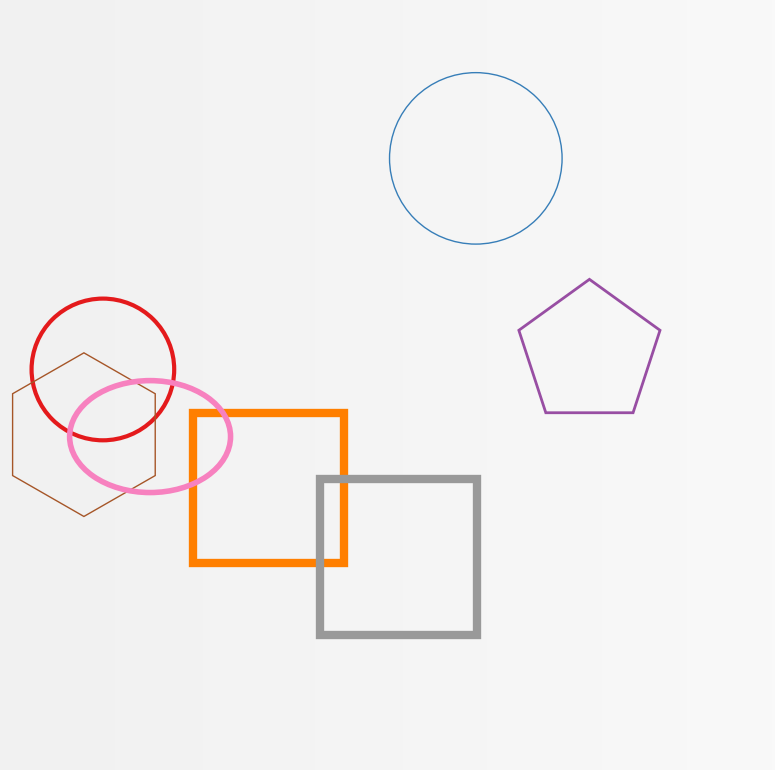[{"shape": "circle", "thickness": 1.5, "radius": 0.46, "center": [0.133, 0.52]}, {"shape": "circle", "thickness": 0.5, "radius": 0.56, "center": [0.614, 0.794]}, {"shape": "pentagon", "thickness": 1, "radius": 0.48, "center": [0.761, 0.541]}, {"shape": "square", "thickness": 3, "radius": 0.49, "center": [0.346, 0.366]}, {"shape": "hexagon", "thickness": 0.5, "radius": 0.53, "center": [0.108, 0.436]}, {"shape": "oval", "thickness": 2, "radius": 0.52, "center": [0.194, 0.433]}, {"shape": "square", "thickness": 3, "radius": 0.51, "center": [0.514, 0.277]}]